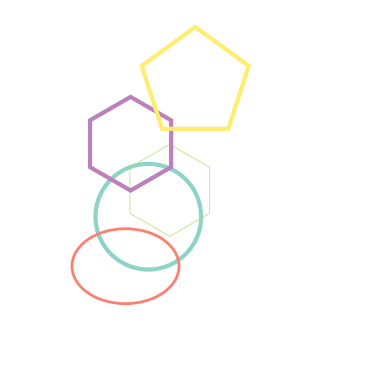[{"shape": "circle", "thickness": 3, "radius": 0.69, "center": [0.385, 0.437]}, {"shape": "oval", "thickness": 2, "radius": 0.7, "center": [0.326, 0.309]}, {"shape": "hexagon", "thickness": 0.5, "radius": 0.6, "center": [0.441, 0.506]}, {"shape": "hexagon", "thickness": 3, "radius": 0.61, "center": [0.339, 0.627]}, {"shape": "pentagon", "thickness": 3, "radius": 0.73, "center": [0.507, 0.784]}]